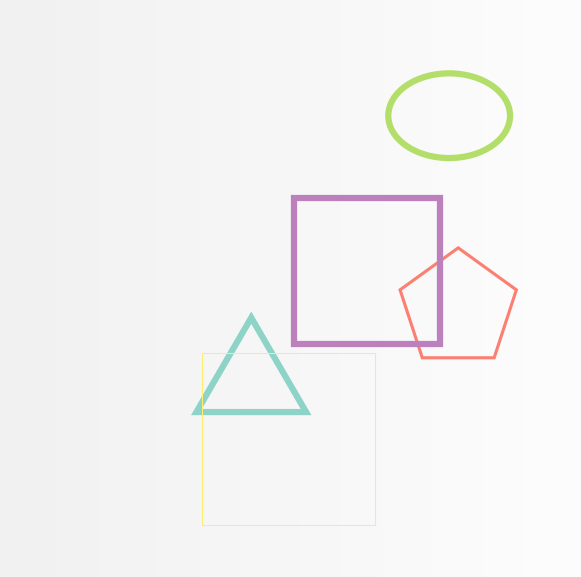[{"shape": "triangle", "thickness": 3, "radius": 0.54, "center": [0.432, 0.34]}, {"shape": "pentagon", "thickness": 1.5, "radius": 0.53, "center": [0.788, 0.465]}, {"shape": "oval", "thickness": 3, "radius": 0.52, "center": [0.773, 0.799]}, {"shape": "square", "thickness": 3, "radius": 0.63, "center": [0.632, 0.53]}, {"shape": "square", "thickness": 0.5, "radius": 0.74, "center": [0.496, 0.239]}]